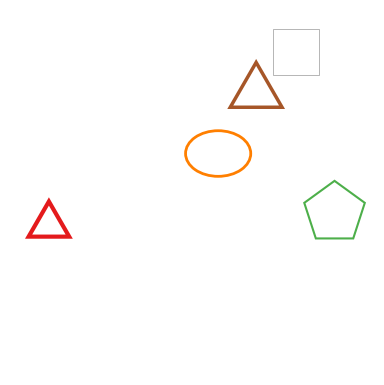[{"shape": "triangle", "thickness": 3, "radius": 0.3, "center": [0.127, 0.416]}, {"shape": "pentagon", "thickness": 1.5, "radius": 0.41, "center": [0.869, 0.448]}, {"shape": "oval", "thickness": 2, "radius": 0.42, "center": [0.567, 0.601]}, {"shape": "triangle", "thickness": 2.5, "radius": 0.39, "center": [0.665, 0.76]}, {"shape": "square", "thickness": 0.5, "radius": 0.29, "center": [0.769, 0.865]}]